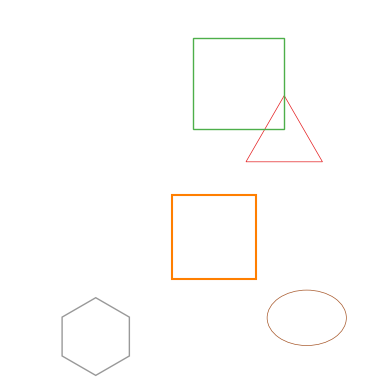[{"shape": "triangle", "thickness": 0.5, "radius": 0.57, "center": [0.738, 0.637]}, {"shape": "square", "thickness": 1, "radius": 0.59, "center": [0.62, 0.784]}, {"shape": "square", "thickness": 1.5, "radius": 0.55, "center": [0.556, 0.385]}, {"shape": "oval", "thickness": 0.5, "radius": 0.51, "center": [0.797, 0.174]}, {"shape": "hexagon", "thickness": 1, "radius": 0.5, "center": [0.249, 0.126]}]